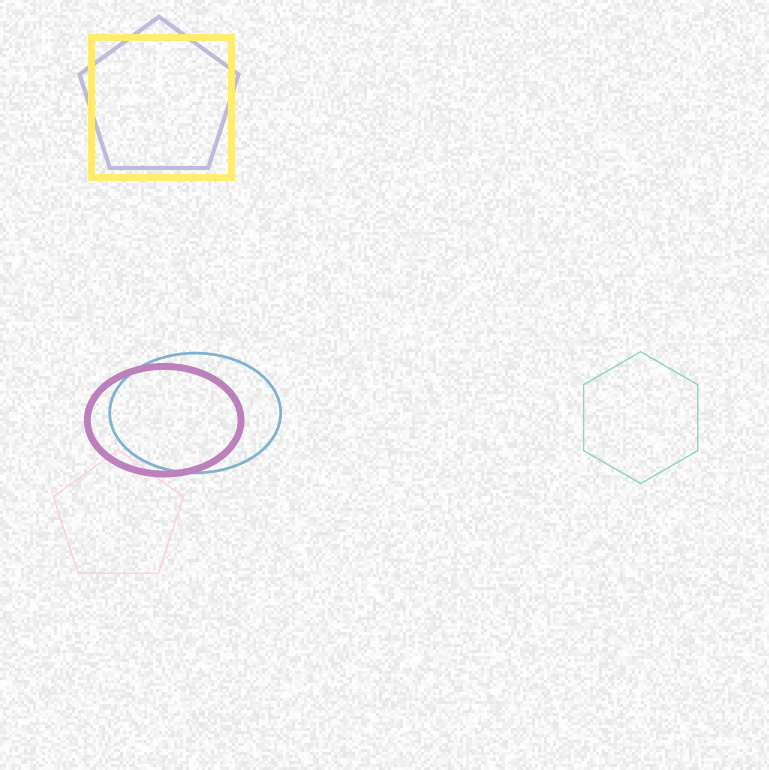[{"shape": "hexagon", "thickness": 0.5, "radius": 0.43, "center": [0.832, 0.458]}, {"shape": "pentagon", "thickness": 1.5, "radius": 0.54, "center": [0.207, 0.87]}, {"shape": "oval", "thickness": 1, "radius": 0.56, "center": [0.253, 0.464]}, {"shape": "pentagon", "thickness": 0.5, "radius": 0.44, "center": [0.154, 0.327]}, {"shape": "oval", "thickness": 2.5, "radius": 0.5, "center": [0.213, 0.454]}, {"shape": "square", "thickness": 2.5, "radius": 0.45, "center": [0.209, 0.861]}]